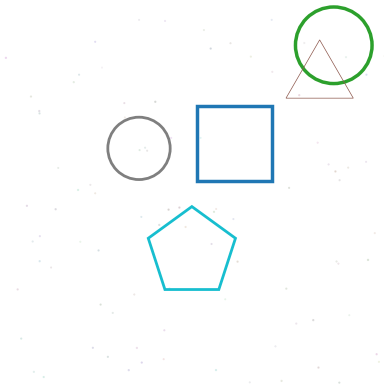[{"shape": "square", "thickness": 2.5, "radius": 0.48, "center": [0.609, 0.628]}, {"shape": "circle", "thickness": 2.5, "radius": 0.5, "center": [0.867, 0.882]}, {"shape": "triangle", "thickness": 0.5, "radius": 0.5, "center": [0.83, 0.795]}, {"shape": "circle", "thickness": 2, "radius": 0.4, "center": [0.361, 0.615]}, {"shape": "pentagon", "thickness": 2, "radius": 0.6, "center": [0.498, 0.344]}]